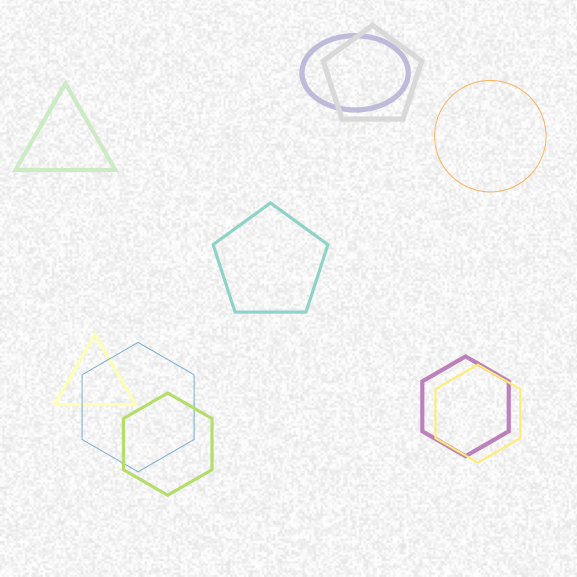[{"shape": "pentagon", "thickness": 1.5, "radius": 0.52, "center": [0.468, 0.543]}, {"shape": "triangle", "thickness": 1.5, "radius": 0.4, "center": [0.165, 0.339]}, {"shape": "oval", "thickness": 2.5, "radius": 0.46, "center": [0.615, 0.873]}, {"shape": "hexagon", "thickness": 0.5, "radius": 0.56, "center": [0.239, 0.294]}, {"shape": "circle", "thickness": 0.5, "radius": 0.48, "center": [0.849, 0.763]}, {"shape": "hexagon", "thickness": 1.5, "radius": 0.44, "center": [0.29, 0.23]}, {"shape": "pentagon", "thickness": 2.5, "radius": 0.45, "center": [0.645, 0.866]}, {"shape": "hexagon", "thickness": 2, "radius": 0.43, "center": [0.806, 0.296]}, {"shape": "triangle", "thickness": 2, "radius": 0.5, "center": [0.113, 0.755]}, {"shape": "hexagon", "thickness": 1, "radius": 0.42, "center": [0.828, 0.283]}]